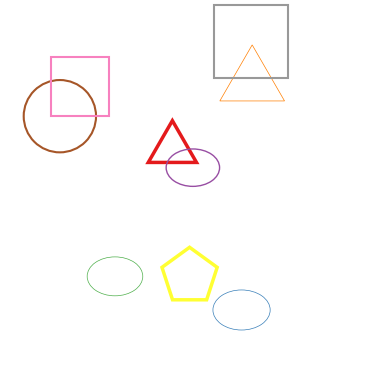[{"shape": "triangle", "thickness": 2.5, "radius": 0.36, "center": [0.448, 0.614]}, {"shape": "oval", "thickness": 0.5, "radius": 0.37, "center": [0.627, 0.195]}, {"shape": "oval", "thickness": 0.5, "radius": 0.36, "center": [0.299, 0.282]}, {"shape": "oval", "thickness": 1, "radius": 0.35, "center": [0.501, 0.565]}, {"shape": "triangle", "thickness": 0.5, "radius": 0.49, "center": [0.655, 0.786]}, {"shape": "pentagon", "thickness": 2.5, "radius": 0.38, "center": [0.492, 0.282]}, {"shape": "circle", "thickness": 1.5, "radius": 0.47, "center": [0.155, 0.698]}, {"shape": "square", "thickness": 1.5, "radius": 0.38, "center": [0.208, 0.775]}, {"shape": "square", "thickness": 1.5, "radius": 0.48, "center": [0.652, 0.891]}]